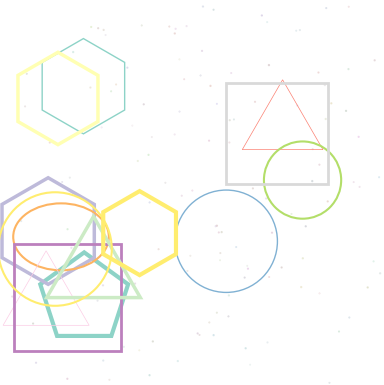[{"shape": "pentagon", "thickness": 3, "radius": 0.6, "center": [0.219, 0.225]}, {"shape": "hexagon", "thickness": 1, "radius": 0.62, "center": [0.217, 0.776]}, {"shape": "hexagon", "thickness": 2.5, "radius": 0.6, "center": [0.151, 0.744]}, {"shape": "hexagon", "thickness": 2.5, "radius": 0.69, "center": [0.125, 0.4]}, {"shape": "triangle", "thickness": 0.5, "radius": 0.6, "center": [0.734, 0.672]}, {"shape": "circle", "thickness": 1, "radius": 0.66, "center": [0.588, 0.373]}, {"shape": "oval", "thickness": 1.5, "radius": 0.62, "center": [0.159, 0.385]}, {"shape": "circle", "thickness": 1.5, "radius": 0.5, "center": [0.786, 0.532]}, {"shape": "triangle", "thickness": 0.5, "radius": 0.65, "center": [0.12, 0.219]}, {"shape": "square", "thickness": 2, "radius": 0.66, "center": [0.72, 0.653]}, {"shape": "square", "thickness": 2, "radius": 0.69, "center": [0.176, 0.227]}, {"shape": "triangle", "thickness": 2.5, "radius": 0.7, "center": [0.243, 0.297]}, {"shape": "hexagon", "thickness": 3, "radius": 0.55, "center": [0.363, 0.395]}, {"shape": "circle", "thickness": 1.5, "radius": 0.74, "center": [0.143, 0.353]}]